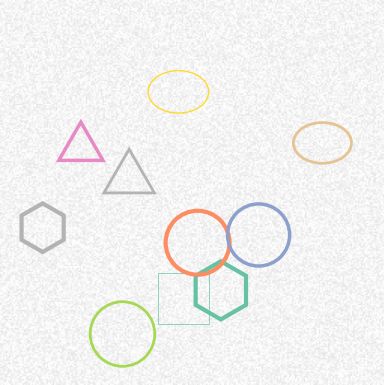[{"shape": "hexagon", "thickness": 3, "radius": 0.38, "center": [0.574, 0.246]}, {"shape": "square", "thickness": 0.5, "radius": 0.33, "center": [0.477, 0.224]}, {"shape": "circle", "thickness": 3, "radius": 0.42, "center": [0.513, 0.369]}, {"shape": "circle", "thickness": 2.5, "radius": 0.4, "center": [0.672, 0.39]}, {"shape": "triangle", "thickness": 2.5, "radius": 0.33, "center": [0.21, 0.617]}, {"shape": "circle", "thickness": 2, "radius": 0.42, "center": [0.318, 0.132]}, {"shape": "oval", "thickness": 1, "radius": 0.39, "center": [0.463, 0.761]}, {"shape": "oval", "thickness": 2, "radius": 0.38, "center": [0.837, 0.629]}, {"shape": "triangle", "thickness": 2, "radius": 0.38, "center": [0.335, 0.537]}, {"shape": "hexagon", "thickness": 3, "radius": 0.32, "center": [0.111, 0.409]}]